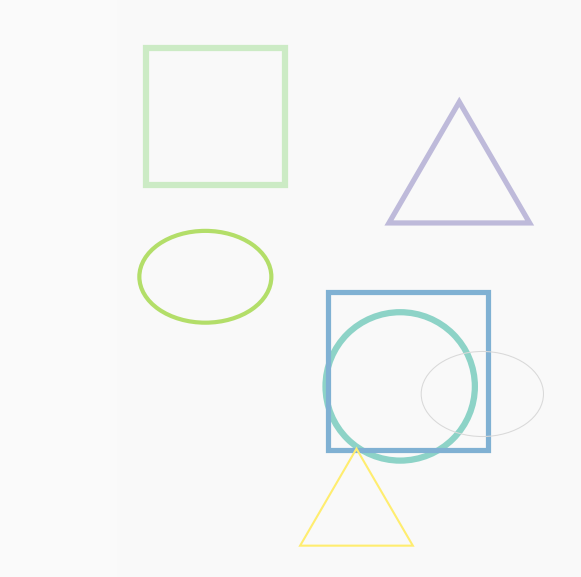[{"shape": "circle", "thickness": 3, "radius": 0.64, "center": [0.689, 0.33]}, {"shape": "triangle", "thickness": 2.5, "radius": 0.7, "center": [0.79, 0.683]}, {"shape": "square", "thickness": 2.5, "radius": 0.69, "center": [0.702, 0.357]}, {"shape": "oval", "thickness": 2, "radius": 0.57, "center": [0.353, 0.52]}, {"shape": "oval", "thickness": 0.5, "radius": 0.53, "center": [0.83, 0.317]}, {"shape": "square", "thickness": 3, "radius": 0.6, "center": [0.371, 0.797]}, {"shape": "triangle", "thickness": 1, "radius": 0.56, "center": [0.613, 0.11]}]